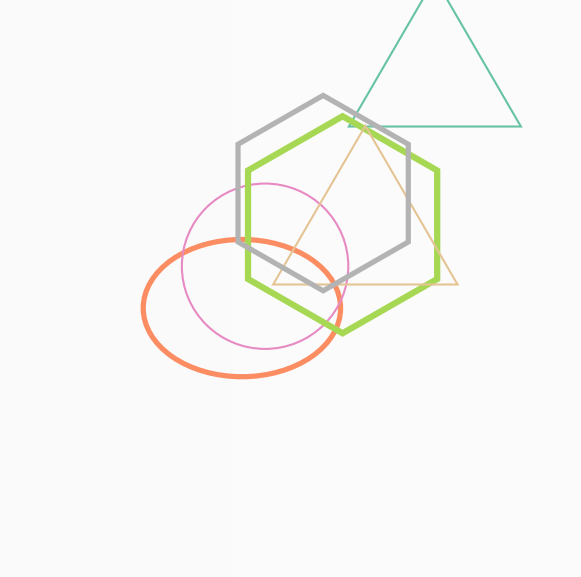[{"shape": "triangle", "thickness": 1, "radius": 0.85, "center": [0.748, 0.865]}, {"shape": "oval", "thickness": 2.5, "radius": 0.85, "center": [0.416, 0.466]}, {"shape": "circle", "thickness": 1, "radius": 0.72, "center": [0.456, 0.538]}, {"shape": "hexagon", "thickness": 3, "radius": 0.94, "center": [0.589, 0.61]}, {"shape": "triangle", "thickness": 1, "radius": 0.92, "center": [0.629, 0.598]}, {"shape": "hexagon", "thickness": 2.5, "radius": 0.85, "center": [0.556, 0.665]}]